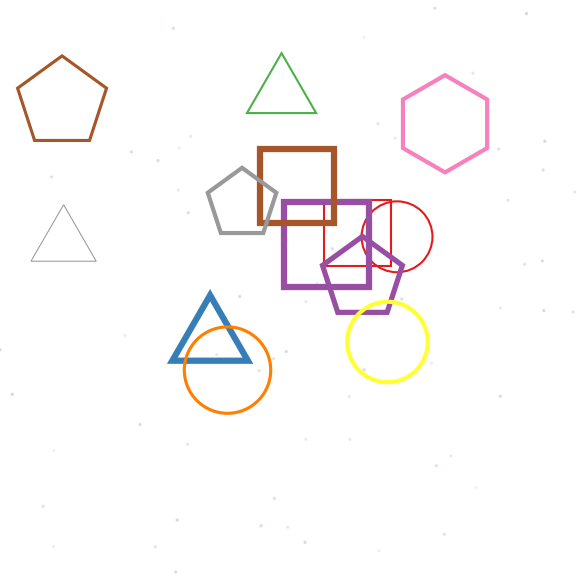[{"shape": "circle", "thickness": 1, "radius": 0.31, "center": [0.688, 0.589]}, {"shape": "square", "thickness": 1, "radius": 0.29, "center": [0.619, 0.596]}, {"shape": "triangle", "thickness": 3, "radius": 0.38, "center": [0.364, 0.412]}, {"shape": "triangle", "thickness": 1, "radius": 0.35, "center": [0.488, 0.838]}, {"shape": "pentagon", "thickness": 2.5, "radius": 0.36, "center": [0.628, 0.517]}, {"shape": "square", "thickness": 3, "radius": 0.37, "center": [0.565, 0.575]}, {"shape": "circle", "thickness": 1.5, "radius": 0.37, "center": [0.394, 0.358]}, {"shape": "circle", "thickness": 2, "radius": 0.35, "center": [0.671, 0.407]}, {"shape": "square", "thickness": 3, "radius": 0.32, "center": [0.514, 0.677]}, {"shape": "pentagon", "thickness": 1.5, "radius": 0.4, "center": [0.107, 0.821]}, {"shape": "hexagon", "thickness": 2, "radius": 0.42, "center": [0.771, 0.785]}, {"shape": "pentagon", "thickness": 2, "radius": 0.31, "center": [0.419, 0.646]}, {"shape": "triangle", "thickness": 0.5, "radius": 0.33, "center": [0.11, 0.579]}]